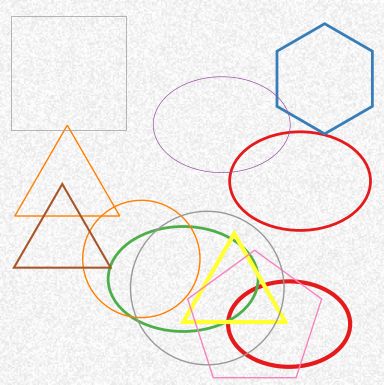[{"shape": "oval", "thickness": 3, "radius": 0.79, "center": [0.751, 0.158]}, {"shape": "oval", "thickness": 2, "radius": 0.91, "center": [0.779, 0.53]}, {"shape": "hexagon", "thickness": 2, "radius": 0.72, "center": [0.843, 0.795]}, {"shape": "oval", "thickness": 2, "radius": 0.97, "center": [0.476, 0.275]}, {"shape": "oval", "thickness": 0.5, "radius": 0.89, "center": [0.576, 0.676]}, {"shape": "circle", "thickness": 1, "radius": 0.76, "center": [0.367, 0.327]}, {"shape": "triangle", "thickness": 1, "radius": 0.79, "center": [0.175, 0.518]}, {"shape": "triangle", "thickness": 3, "radius": 0.77, "center": [0.609, 0.24]}, {"shape": "triangle", "thickness": 1.5, "radius": 0.72, "center": [0.162, 0.377]}, {"shape": "pentagon", "thickness": 1, "radius": 0.91, "center": [0.662, 0.167]}, {"shape": "square", "thickness": 0.5, "radius": 0.74, "center": [0.177, 0.811]}, {"shape": "circle", "thickness": 1, "radius": 1.0, "center": [0.538, 0.252]}]